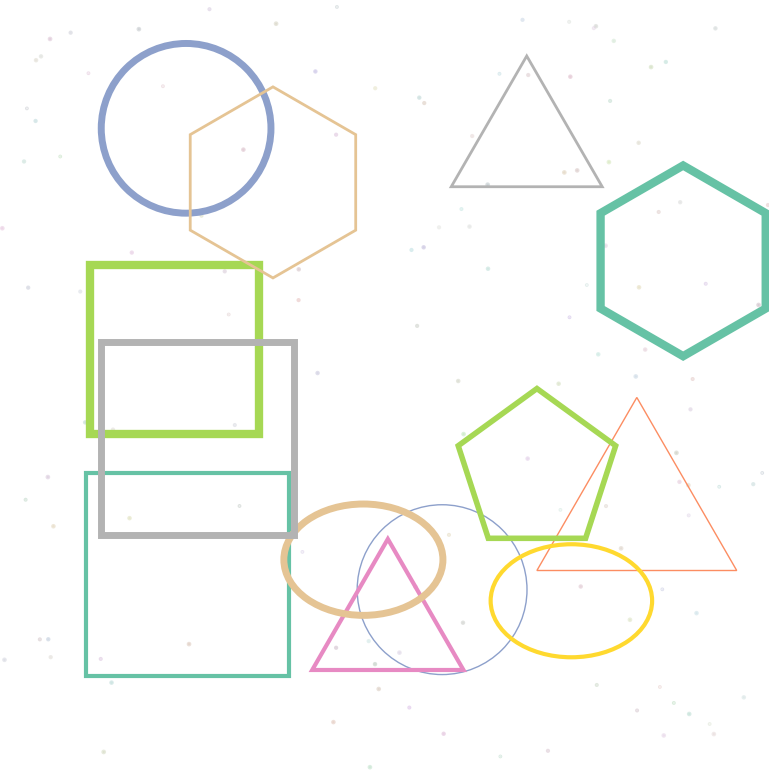[{"shape": "square", "thickness": 1.5, "radius": 0.66, "center": [0.243, 0.254]}, {"shape": "hexagon", "thickness": 3, "radius": 0.62, "center": [0.887, 0.661]}, {"shape": "triangle", "thickness": 0.5, "radius": 0.75, "center": [0.827, 0.334]}, {"shape": "circle", "thickness": 0.5, "radius": 0.55, "center": [0.574, 0.234]}, {"shape": "circle", "thickness": 2.5, "radius": 0.55, "center": [0.242, 0.833]}, {"shape": "triangle", "thickness": 1.5, "radius": 0.57, "center": [0.504, 0.187]}, {"shape": "square", "thickness": 3, "radius": 0.55, "center": [0.226, 0.546]}, {"shape": "pentagon", "thickness": 2, "radius": 0.54, "center": [0.697, 0.388]}, {"shape": "oval", "thickness": 1.5, "radius": 0.52, "center": [0.742, 0.22]}, {"shape": "oval", "thickness": 2.5, "radius": 0.52, "center": [0.472, 0.273]}, {"shape": "hexagon", "thickness": 1, "radius": 0.62, "center": [0.355, 0.763]}, {"shape": "triangle", "thickness": 1, "radius": 0.57, "center": [0.684, 0.814]}, {"shape": "square", "thickness": 2.5, "radius": 0.63, "center": [0.256, 0.431]}]